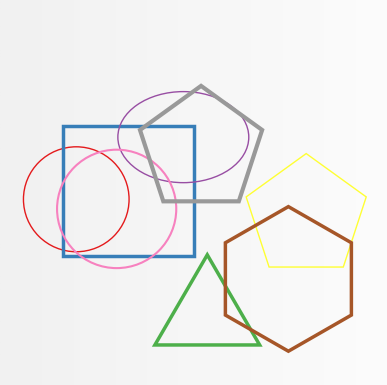[{"shape": "circle", "thickness": 1, "radius": 0.68, "center": [0.197, 0.482]}, {"shape": "square", "thickness": 2.5, "radius": 0.84, "center": [0.332, 0.504]}, {"shape": "triangle", "thickness": 2.5, "radius": 0.78, "center": [0.535, 0.182]}, {"shape": "oval", "thickness": 1, "radius": 0.84, "center": [0.473, 0.644]}, {"shape": "pentagon", "thickness": 1, "radius": 0.81, "center": [0.79, 0.438]}, {"shape": "hexagon", "thickness": 2.5, "radius": 0.94, "center": [0.744, 0.276]}, {"shape": "circle", "thickness": 1.5, "radius": 0.77, "center": [0.301, 0.457]}, {"shape": "pentagon", "thickness": 3, "radius": 0.83, "center": [0.519, 0.611]}]